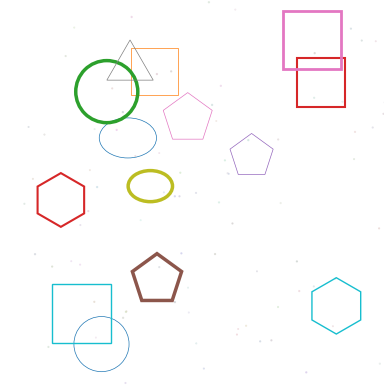[{"shape": "oval", "thickness": 0.5, "radius": 0.37, "center": [0.332, 0.642]}, {"shape": "circle", "thickness": 0.5, "radius": 0.36, "center": [0.264, 0.106]}, {"shape": "square", "thickness": 0.5, "radius": 0.31, "center": [0.401, 0.814]}, {"shape": "circle", "thickness": 2.5, "radius": 0.4, "center": [0.277, 0.762]}, {"shape": "square", "thickness": 1.5, "radius": 0.32, "center": [0.834, 0.785]}, {"shape": "hexagon", "thickness": 1.5, "radius": 0.35, "center": [0.158, 0.481]}, {"shape": "pentagon", "thickness": 0.5, "radius": 0.29, "center": [0.653, 0.594]}, {"shape": "pentagon", "thickness": 2.5, "radius": 0.34, "center": [0.408, 0.274]}, {"shape": "square", "thickness": 2, "radius": 0.37, "center": [0.811, 0.896]}, {"shape": "pentagon", "thickness": 0.5, "radius": 0.33, "center": [0.488, 0.693]}, {"shape": "triangle", "thickness": 0.5, "radius": 0.35, "center": [0.338, 0.827]}, {"shape": "oval", "thickness": 2.5, "radius": 0.29, "center": [0.39, 0.517]}, {"shape": "square", "thickness": 1, "radius": 0.38, "center": [0.212, 0.185]}, {"shape": "hexagon", "thickness": 1, "radius": 0.37, "center": [0.874, 0.206]}]